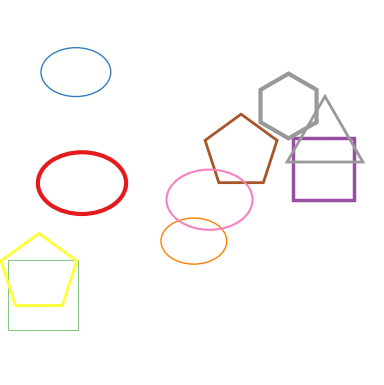[{"shape": "oval", "thickness": 3, "radius": 0.57, "center": [0.213, 0.524]}, {"shape": "oval", "thickness": 1, "radius": 0.45, "center": [0.197, 0.813]}, {"shape": "square", "thickness": 0.5, "radius": 0.45, "center": [0.112, 0.234]}, {"shape": "square", "thickness": 2.5, "radius": 0.4, "center": [0.84, 0.562]}, {"shape": "oval", "thickness": 1, "radius": 0.43, "center": [0.504, 0.374]}, {"shape": "pentagon", "thickness": 2, "radius": 0.52, "center": [0.101, 0.29]}, {"shape": "pentagon", "thickness": 2, "radius": 0.49, "center": [0.626, 0.605]}, {"shape": "oval", "thickness": 1.5, "radius": 0.56, "center": [0.544, 0.481]}, {"shape": "triangle", "thickness": 2, "radius": 0.57, "center": [0.844, 0.636]}, {"shape": "hexagon", "thickness": 3, "radius": 0.42, "center": [0.749, 0.725]}]